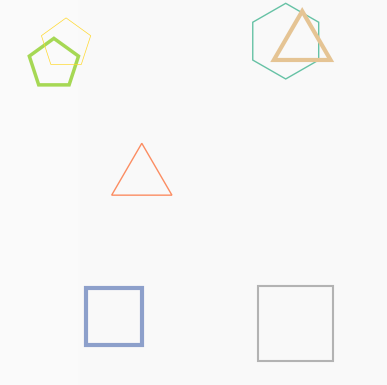[{"shape": "hexagon", "thickness": 1, "radius": 0.49, "center": [0.737, 0.893]}, {"shape": "triangle", "thickness": 1, "radius": 0.45, "center": [0.366, 0.538]}, {"shape": "square", "thickness": 3, "radius": 0.36, "center": [0.294, 0.178]}, {"shape": "pentagon", "thickness": 2.5, "radius": 0.33, "center": [0.139, 0.834]}, {"shape": "pentagon", "thickness": 0.5, "radius": 0.33, "center": [0.17, 0.887]}, {"shape": "triangle", "thickness": 3, "radius": 0.42, "center": [0.78, 0.886]}, {"shape": "square", "thickness": 1.5, "radius": 0.48, "center": [0.763, 0.16]}]